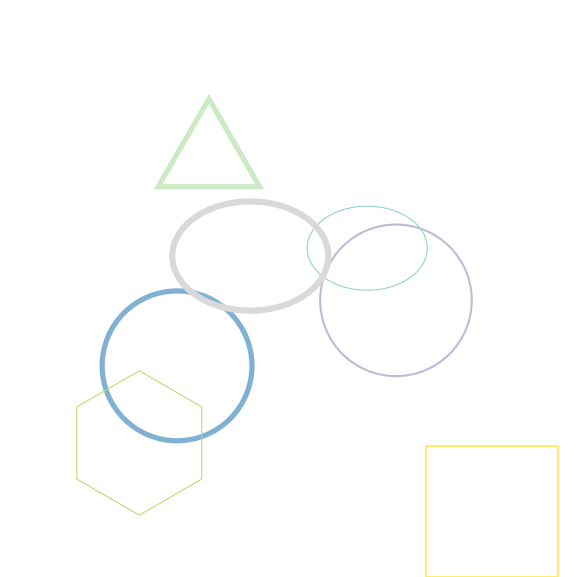[{"shape": "oval", "thickness": 0.5, "radius": 0.52, "center": [0.636, 0.569]}, {"shape": "circle", "thickness": 1, "radius": 0.66, "center": [0.686, 0.479]}, {"shape": "circle", "thickness": 2.5, "radius": 0.65, "center": [0.307, 0.366]}, {"shape": "hexagon", "thickness": 0.5, "radius": 0.62, "center": [0.241, 0.232]}, {"shape": "oval", "thickness": 3, "radius": 0.68, "center": [0.433, 0.556]}, {"shape": "triangle", "thickness": 2.5, "radius": 0.51, "center": [0.362, 0.726]}, {"shape": "square", "thickness": 1, "radius": 0.57, "center": [0.852, 0.114]}]